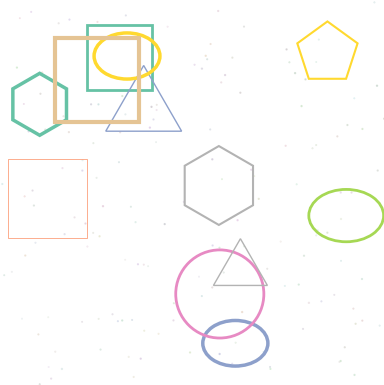[{"shape": "square", "thickness": 2, "radius": 0.42, "center": [0.31, 0.852]}, {"shape": "hexagon", "thickness": 2.5, "radius": 0.4, "center": [0.103, 0.729]}, {"shape": "square", "thickness": 0.5, "radius": 0.51, "center": [0.124, 0.484]}, {"shape": "triangle", "thickness": 1, "radius": 0.57, "center": [0.373, 0.716]}, {"shape": "oval", "thickness": 2.5, "radius": 0.42, "center": [0.611, 0.108]}, {"shape": "circle", "thickness": 2, "radius": 0.57, "center": [0.571, 0.236]}, {"shape": "oval", "thickness": 2, "radius": 0.49, "center": [0.899, 0.44]}, {"shape": "oval", "thickness": 2.5, "radius": 0.43, "center": [0.33, 0.855]}, {"shape": "pentagon", "thickness": 1.5, "radius": 0.41, "center": [0.85, 0.862]}, {"shape": "square", "thickness": 3, "radius": 0.55, "center": [0.252, 0.792]}, {"shape": "hexagon", "thickness": 1.5, "radius": 0.51, "center": [0.568, 0.518]}, {"shape": "triangle", "thickness": 1, "radius": 0.4, "center": [0.624, 0.299]}]